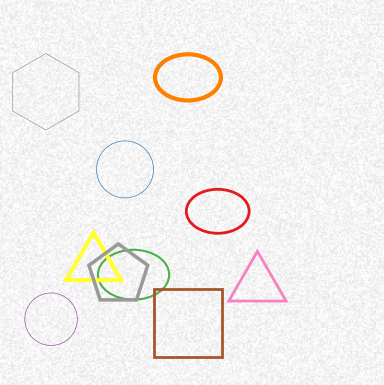[{"shape": "oval", "thickness": 2, "radius": 0.41, "center": [0.566, 0.451]}, {"shape": "circle", "thickness": 0.5, "radius": 0.37, "center": [0.325, 0.56]}, {"shape": "oval", "thickness": 1.5, "radius": 0.46, "center": [0.347, 0.286]}, {"shape": "circle", "thickness": 0.5, "radius": 0.34, "center": [0.133, 0.171]}, {"shape": "oval", "thickness": 3, "radius": 0.43, "center": [0.488, 0.799]}, {"shape": "triangle", "thickness": 3, "radius": 0.41, "center": [0.243, 0.313]}, {"shape": "square", "thickness": 2, "radius": 0.44, "center": [0.488, 0.16]}, {"shape": "triangle", "thickness": 2, "radius": 0.43, "center": [0.669, 0.261]}, {"shape": "hexagon", "thickness": 0.5, "radius": 0.5, "center": [0.119, 0.762]}, {"shape": "pentagon", "thickness": 2.5, "radius": 0.4, "center": [0.307, 0.286]}]